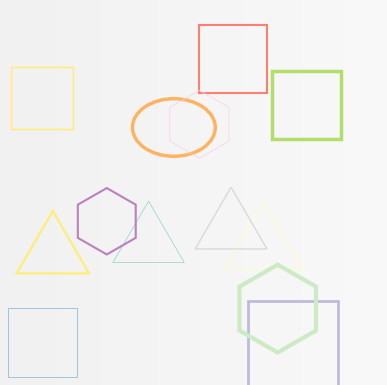[{"shape": "triangle", "thickness": 0.5, "radius": 0.53, "center": [0.383, 0.371]}, {"shape": "triangle", "thickness": 0.5, "radius": 0.58, "center": [0.679, 0.36]}, {"shape": "square", "thickness": 2, "radius": 0.58, "center": [0.756, 0.1]}, {"shape": "square", "thickness": 1.5, "radius": 0.44, "center": [0.601, 0.847]}, {"shape": "square", "thickness": 0.5, "radius": 0.45, "center": [0.109, 0.111]}, {"shape": "oval", "thickness": 2.5, "radius": 0.53, "center": [0.449, 0.669]}, {"shape": "square", "thickness": 2.5, "radius": 0.45, "center": [0.79, 0.727]}, {"shape": "hexagon", "thickness": 0.5, "radius": 0.44, "center": [0.515, 0.677]}, {"shape": "triangle", "thickness": 1, "radius": 0.53, "center": [0.596, 0.407]}, {"shape": "hexagon", "thickness": 1.5, "radius": 0.43, "center": [0.276, 0.425]}, {"shape": "hexagon", "thickness": 3, "radius": 0.57, "center": [0.717, 0.198]}, {"shape": "square", "thickness": 1, "radius": 0.4, "center": [0.108, 0.745]}, {"shape": "triangle", "thickness": 1.5, "radius": 0.54, "center": [0.136, 0.344]}]